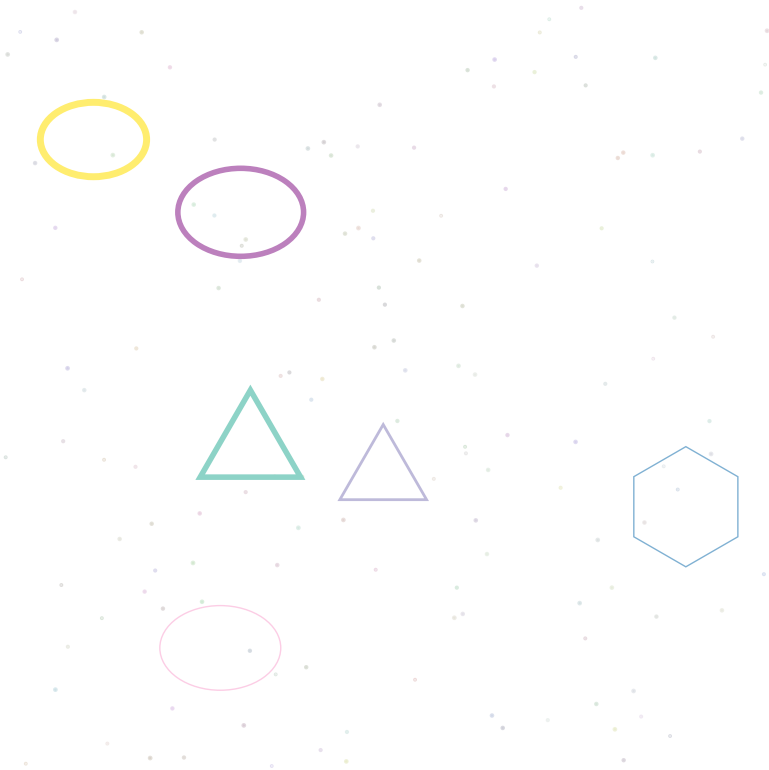[{"shape": "triangle", "thickness": 2, "radius": 0.38, "center": [0.325, 0.418]}, {"shape": "triangle", "thickness": 1, "radius": 0.33, "center": [0.498, 0.384]}, {"shape": "hexagon", "thickness": 0.5, "radius": 0.39, "center": [0.891, 0.342]}, {"shape": "oval", "thickness": 0.5, "radius": 0.39, "center": [0.286, 0.159]}, {"shape": "oval", "thickness": 2, "radius": 0.41, "center": [0.313, 0.724]}, {"shape": "oval", "thickness": 2.5, "radius": 0.35, "center": [0.121, 0.819]}]